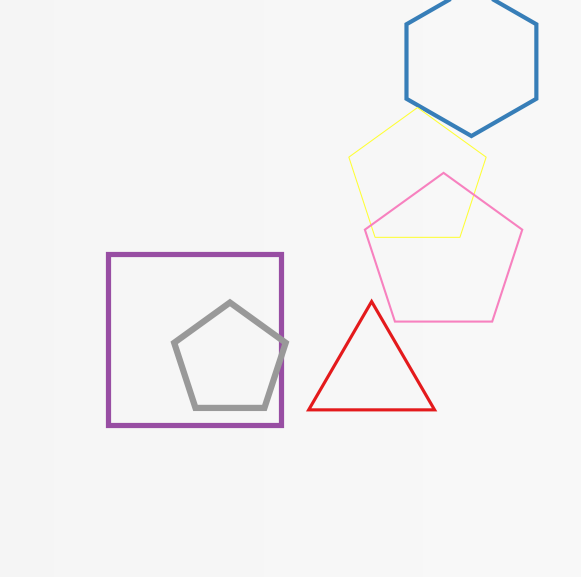[{"shape": "triangle", "thickness": 1.5, "radius": 0.63, "center": [0.639, 0.352]}, {"shape": "hexagon", "thickness": 2, "radius": 0.65, "center": [0.811, 0.893]}, {"shape": "square", "thickness": 2.5, "radius": 0.74, "center": [0.335, 0.411]}, {"shape": "pentagon", "thickness": 0.5, "radius": 0.62, "center": [0.718, 0.689]}, {"shape": "pentagon", "thickness": 1, "radius": 0.71, "center": [0.763, 0.557]}, {"shape": "pentagon", "thickness": 3, "radius": 0.5, "center": [0.396, 0.374]}]